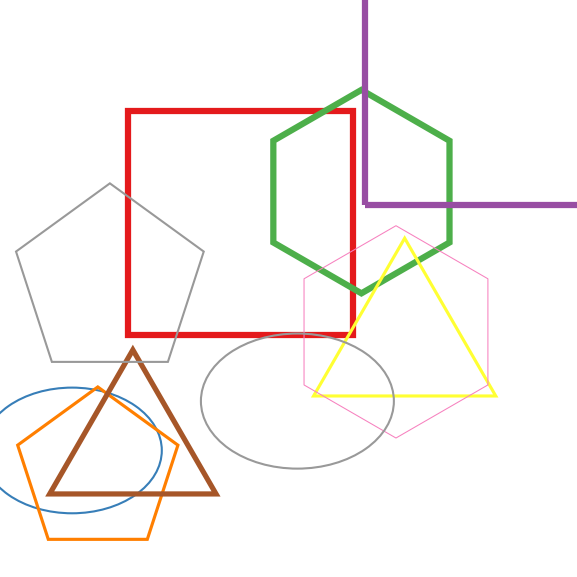[{"shape": "square", "thickness": 3, "radius": 0.97, "center": [0.416, 0.613]}, {"shape": "oval", "thickness": 1, "radius": 0.78, "center": [0.125, 0.219]}, {"shape": "hexagon", "thickness": 3, "radius": 0.88, "center": [0.626, 0.667]}, {"shape": "square", "thickness": 3, "radius": 0.93, "center": [0.817, 0.83]}, {"shape": "pentagon", "thickness": 1.5, "radius": 0.73, "center": [0.169, 0.183]}, {"shape": "triangle", "thickness": 1.5, "radius": 0.91, "center": [0.701, 0.405]}, {"shape": "triangle", "thickness": 2.5, "radius": 0.83, "center": [0.23, 0.227]}, {"shape": "hexagon", "thickness": 0.5, "radius": 0.92, "center": [0.686, 0.424]}, {"shape": "pentagon", "thickness": 1, "radius": 0.85, "center": [0.19, 0.511]}, {"shape": "oval", "thickness": 1, "radius": 0.84, "center": [0.515, 0.305]}]